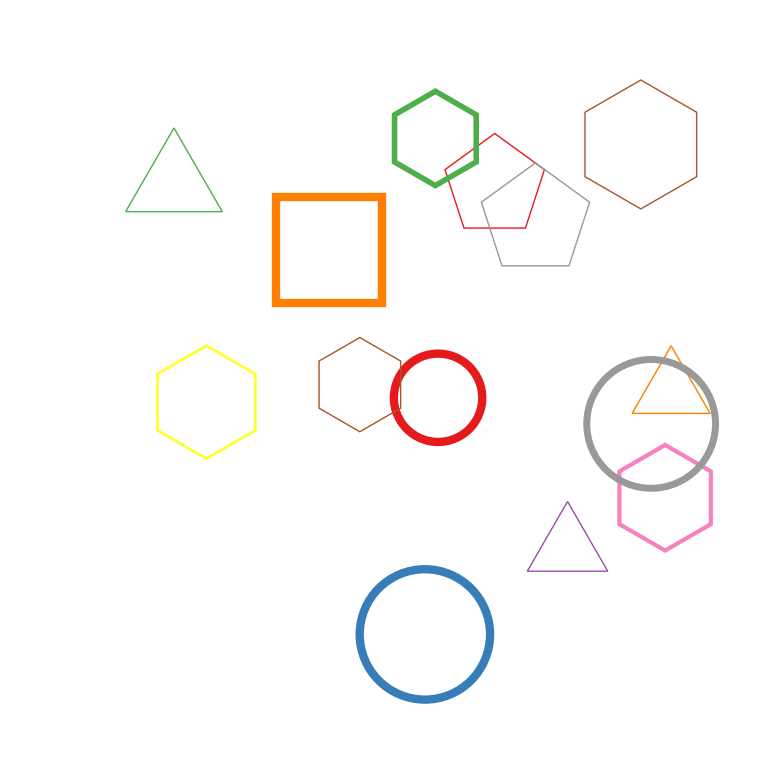[{"shape": "circle", "thickness": 3, "radius": 0.29, "center": [0.569, 0.483]}, {"shape": "pentagon", "thickness": 0.5, "radius": 0.34, "center": [0.642, 0.759]}, {"shape": "circle", "thickness": 3, "radius": 0.42, "center": [0.552, 0.176]}, {"shape": "hexagon", "thickness": 2, "radius": 0.31, "center": [0.565, 0.82]}, {"shape": "triangle", "thickness": 0.5, "radius": 0.36, "center": [0.226, 0.761]}, {"shape": "triangle", "thickness": 0.5, "radius": 0.3, "center": [0.737, 0.288]}, {"shape": "square", "thickness": 3, "radius": 0.34, "center": [0.427, 0.675]}, {"shape": "triangle", "thickness": 0.5, "radius": 0.29, "center": [0.872, 0.492]}, {"shape": "hexagon", "thickness": 1, "radius": 0.37, "center": [0.268, 0.478]}, {"shape": "hexagon", "thickness": 0.5, "radius": 0.42, "center": [0.832, 0.812]}, {"shape": "hexagon", "thickness": 0.5, "radius": 0.31, "center": [0.467, 0.5]}, {"shape": "hexagon", "thickness": 1.5, "radius": 0.34, "center": [0.864, 0.354]}, {"shape": "circle", "thickness": 2.5, "radius": 0.42, "center": [0.846, 0.449]}, {"shape": "pentagon", "thickness": 0.5, "radius": 0.37, "center": [0.695, 0.715]}]